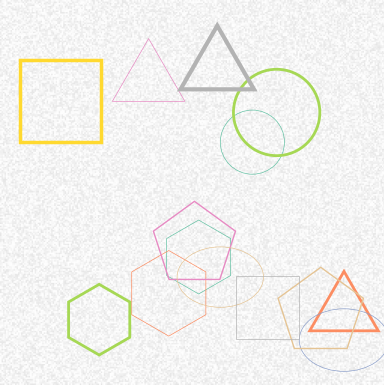[{"shape": "hexagon", "thickness": 0.5, "radius": 0.48, "center": [0.516, 0.332]}, {"shape": "circle", "thickness": 0.5, "radius": 0.42, "center": [0.656, 0.631]}, {"shape": "hexagon", "thickness": 0.5, "radius": 0.56, "center": [0.438, 0.238]}, {"shape": "triangle", "thickness": 2, "radius": 0.51, "center": [0.893, 0.192]}, {"shape": "oval", "thickness": 0.5, "radius": 0.58, "center": [0.893, 0.117]}, {"shape": "pentagon", "thickness": 1, "radius": 0.56, "center": [0.505, 0.365]}, {"shape": "triangle", "thickness": 0.5, "radius": 0.54, "center": [0.386, 0.791]}, {"shape": "hexagon", "thickness": 2, "radius": 0.46, "center": [0.258, 0.17]}, {"shape": "circle", "thickness": 2, "radius": 0.56, "center": [0.719, 0.708]}, {"shape": "square", "thickness": 2.5, "radius": 0.53, "center": [0.157, 0.738]}, {"shape": "oval", "thickness": 0.5, "radius": 0.56, "center": [0.572, 0.28]}, {"shape": "pentagon", "thickness": 1, "radius": 0.58, "center": [0.833, 0.189]}, {"shape": "square", "thickness": 0.5, "radius": 0.41, "center": [0.695, 0.202]}, {"shape": "triangle", "thickness": 3, "radius": 0.55, "center": [0.564, 0.823]}]